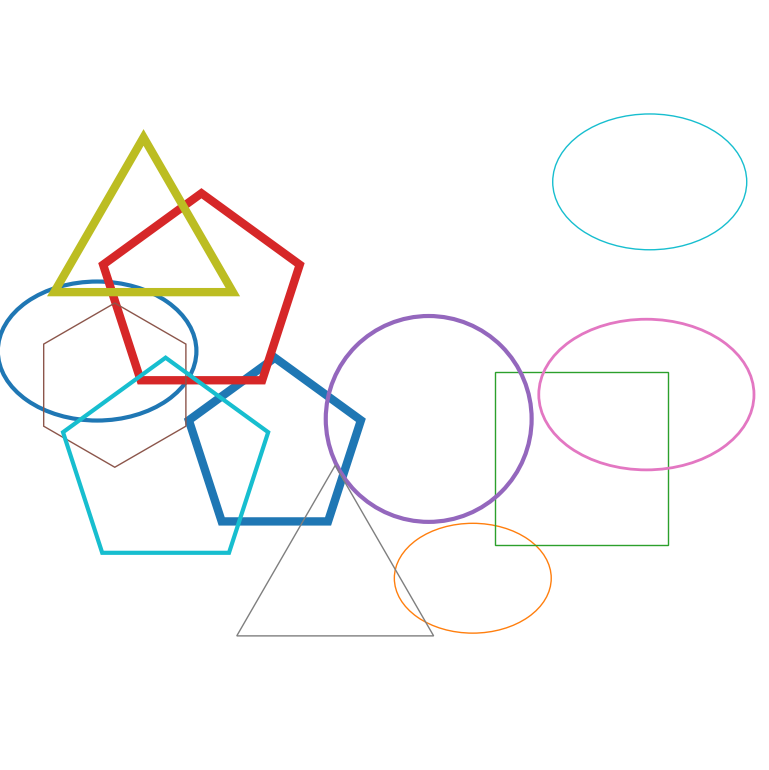[{"shape": "oval", "thickness": 1.5, "radius": 0.64, "center": [0.126, 0.544]}, {"shape": "pentagon", "thickness": 3, "radius": 0.59, "center": [0.357, 0.418]}, {"shape": "oval", "thickness": 0.5, "radius": 0.51, "center": [0.614, 0.249]}, {"shape": "square", "thickness": 0.5, "radius": 0.56, "center": [0.755, 0.405]}, {"shape": "pentagon", "thickness": 3, "radius": 0.67, "center": [0.262, 0.615]}, {"shape": "circle", "thickness": 1.5, "radius": 0.67, "center": [0.557, 0.456]}, {"shape": "hexagon", "thickness": 0.5, "radius": 0.53, "center": [0.149, 0.5]}, {"shape": "oval", "thickness": 1, "radius": 0.7, "center": [0.839, 0.488]}, {"shape": "triangle", "thickness": 0.5, "radius": 0.74, "center": [0.435, 0.248]}, {"shape": "triangle", "thickness": 3, "radius": 0.67, "center": [0.186, 0.688]}, {"shape": "pentagon", "thickness": 1.5, "radius": 0.7, "center": [0.215, 0.395]}, {"shape": "oval", "thickness": 0.5, "radius": 0.63, "center": [0.844, 0.764]}]